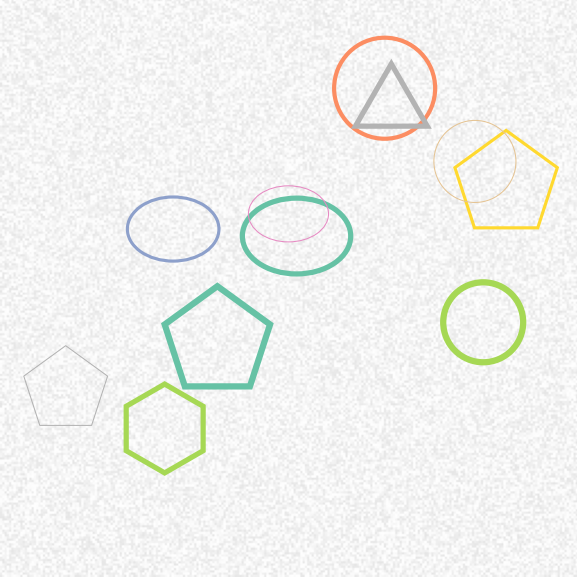[{"shape": "pentagon", "thickness": 3, "radius": 0.48, "center": [0.376, 0.408]}, {"shape": "oval", "thickness": 2.5, "radius": 0.47, "center": [0.513, 0.59]}, {"shape": "circle", "thickness": 2, "radius": 0.44, "center": [0.666, 0.846]}, {"shape": "oval", "thickness": 1.5, "radius": 0.4, "center": [0.3, 0.603]}, {"shape": "oval", "thickness": 0.5, "radius": 0.35, "center": [0.5, 0.629]}, {"shape": "circle", "thickness": 3, "radius": 0.35, "center": [0.837, 0.441]}, {"shape": "hexagon", "thickness": 2.5, "radius": 0.38, "center": [0.285, 0.257]}, {"shape": "pentagon", "thickness": 1.5, "radius": 0.47, "center": [0.876, 0.68]}, {"shape": "circle", "thickness": 0.5, "radius": 0.36, "center": [0.822, 0.72]}, {"shape": "pentagon", "thickness": 0.5, "radius": 0.38, "center": [0.114, 0.324]}, {"shape": "triangle", "thickness": 2.5, "radius": 0.36, "center": [0.678, 0.817]}]